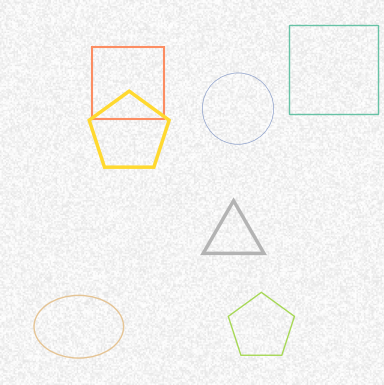[{"shape": "square", "thickness": 1, "radius": 0.58, "center": [0.866, 0.819]}, {"shape": "square", "thickness": 1.5, "radius": 0.47, "center": [0.332, 0.785]}, {"shape": "circle", "thickness": 0.5, "radius": 0.46, "center": [0.618, 0.718]}, {"shape": "pentagon", "thickness": 1, "radius": 0.45, "center": [0.679, 0.15]}, {"shape": "pentagon", "thickness": 2.5, "radius": 0.55, "center": [0.336, 0.654]}, {"shape": "oval", "thickness": 1, "radius": 0.58, "center": [0.205, 0.151]}, {"shape": "triangle", "thickness": 2.5, "radius": 0.46, "center": [0.607, 0.387]}]